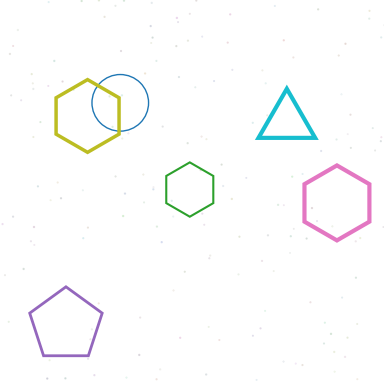[{"shape": "circle", "thickness": 1, "radius": 0.37, "center": [0.312, 0.733]}, {"shape": "hexagon", "thickness": 1.5, "radius": 0.35, "center": [0.493, 0.508]}, {"shape": "pentagon", "thickness": 2, "radius": 0.49, "center": [0.171, 0.156]}, {"shape": "hexagon", "thickness": 3, "radius": 0.49, "center": [0.875, 0.473]}, {"shape": "hexagon", "thickness": 2.5, "radius": 0.47, "center": [0.227, 0.699]}, {"shape": "triangle", "thickness": 3, "radius": 0.42, "center": [0.745, 0.684]}]